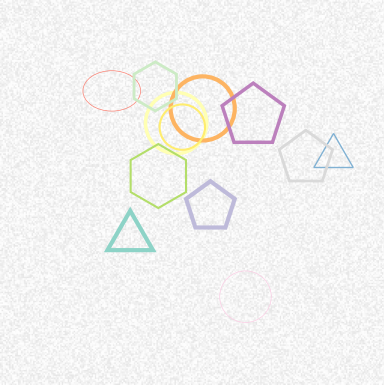[{"shape": "triangle", "thickness": 3, "radius": 0.34, "center": [0.338, 0.384]}, {"shape": "circle", "thickness": 2.5, "radius": 0.4, "center": [0.457, 0.68]}, {"shape": "pentagon", "thickness": 3, "radius": 0.33, "center": [0.546, 0.463]}, {"shape": "oval", "thickness": 0.5, "radius": 0.37, "center": [0.29, 0.764]}, {"shape": "triangle", "thickness": 1, "radius": 0.29, "center": [0.866, 0.594]}, {"shape": "circle", "thickness": 3, "radius": 0.42, "center": [0.526, 0.718]}, {"shape": "hexagon", "thickness": 1.5, "radius": 0.42, "center": [0.411, 0.543]}, {"shape": "circle", "thickness": 0.5, "radius": 0.33, "center": [0.638, 0.229]}, {"shape": "pentagon", "thickness": 2, "radius": 0.36, "center": [0.794, 0.589]}, {"shape": "pentagon", "thickness": 2.5, "radius": 0.42, "center": [0.658, 0.699]}, {"shape": "hexagon", "thickness": 2, "radius": 0.32, "center": [0.403, 0.776]}, {"shape": "circle", "thickness": 1.5, "radius": 0.29, "center": [0.474, 0.67]}]